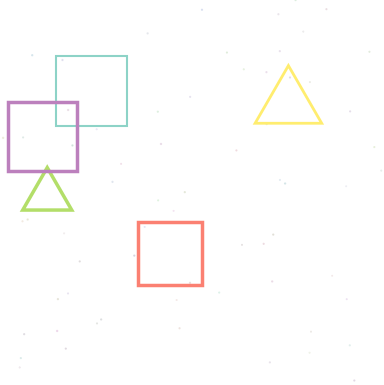[{"shape": "square", "thickness": 1.5, "radius": 0.46, "center": [0.238, 0.764]}, {"shape": "square", "thickness": 2.5, "radius": 0.41, "center": [0.441, 0.341]}, {"shape": "triangle", "thickness": 2.5, "radius": 0.37, "center": [0.123, 0.491]}, {"shape": "square", "thickness": 2.5, "radius": 0.44, "center": [0.111, 0.646]}, {"shape": "triangle", "thickness": 2, "radius": 0.5, "center": [0.749, 0.73]}]